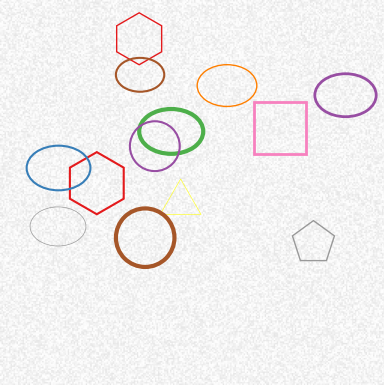[{"shape": "hexagon", "thickness": 1.5, "radius": 0.4, "center": [0.251, 0.524]}, {"shape": "hexagon", "thickness": 1, "radius": 0.34, "center": [0.361, 0.899]}, {"shape": "oval", "thickness": 1.5, "radius": 0.41, "center": [0.152, 0.564]}, {"shape": "oval", "thickness": 3, "radius": 0.42, "center": [0.445, 0.659]}, {"shape": "circle", "thickness": 1.5, "radius": 0.32, "center": [0.402, 0.62]}, {"shape": "oval", "thickness": 2, "radius": 0.4, "center": [0.897, 0.753]}, {"shape": "oval", "thickness": 1, "radius": 0.39, "center": [0.59, 0.778]}, {"shape": "triangle", "thickness": 0.5, "radius": 0.31, "center": [0.469, 0.474]}, {"shape": "oval", "thickness": 1.5, "radius": 0.31, "center": [0.364, 0.806]}, {"shape": "circle", "thickness": 3, "radius": 0.38, "center": [0.377, 0.383]}, {"shape": "square", "thickness": 2, "radius": 0.34, "center": [0.728, 0.668]}, {"shape": "pentagon", "thickness": 1, "radius": 0.29, "center": [0.814, 0.37]}, {"shape": "oval", "thickness": 0.5, "radius": 0.36, "center": [0.151, 0.412]}]